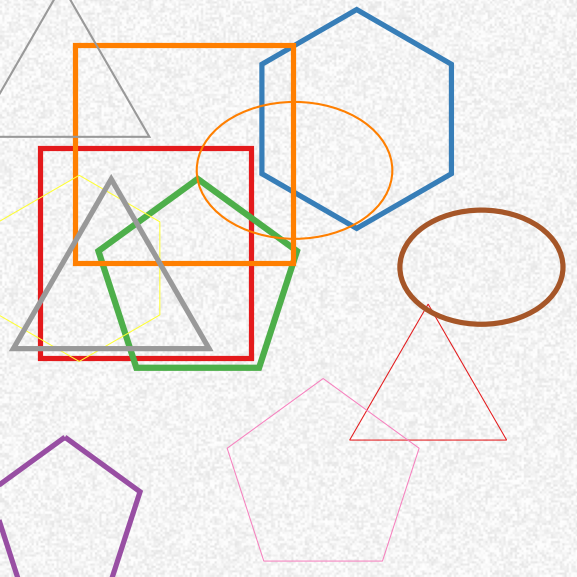[{"shape": "square", "thickness": 2.5, "radius": 0.91, "center": [0.252, 0.561]}, {"shape": "triangle", "thickness": 0.5, "radius": 0.78, "center": [0.741, 0.316]}, {"shape": "hexagon", "thickness": 2.5, "radius": 0.95, "center": [0.618, 0.793]}, {"shape": "pentagon", "thickness": 3, "radius": 0.9, "center": [0.342, 0.509]}, {"shape": "pentagon", "thickness": 2.5, "radius": 0.68, "center": [0.112, 0.105]}, {"shape": "oval", "thickness": 1, "radius": 0.85, "center": [0.51, 0.704]}, {"shape": "square", "thickness": 2.5, "radius": 0.94, "center": [0.318, 0.732]}, {"shape": "hexagon", "thickness": 0.5, "radius": 0.81, "center": [0.137, 0.534]}, {"shape": "oval", "thickness": 2.5, "radius": 0.71, "center": [0.834, 0.536]}, {"shape": "pentagon", "thickness": 0.5, "radius": 0.87, "center": [0.56, 0.169]}, {"shape": "triangle", "thickness": 2.5, "radius": 0.98, "center": [0.193, 0.493]}, {"shape": "triangle", "thickness": 1, "radius": 0.87, "center": [0.108, 0.85]}]